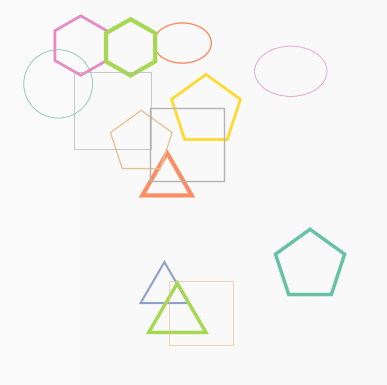[{"shape": "pentagon", "thickness": 2.5, "radius": 0.47, "center": [0.8, 0.311]}, {"shape": "circle", "thickness": 0.5, "radius": 0.44, "center": [0.15, 0.782]}, {"shape": "triangle", "thickness": 3, "radius": 0.37, "center": [0.431, 0.529]}, {"shape": "oval", "thickness": 1, "radius": 0.37, "center": [0.471, 0.888]}, {"shape": "triangle", "thickness": 1.5, "radius": 0.35, "center": [0.424, 0.248]}, {"shape": "hexagon", "thickness": 2, "radius": 0.39, "center": [0.209, 0.882]}, {"shape": "oval", "thickness": 0.5, "radius": 0.47, "center": [0.751, 0.815]}, {"shape": "hexagon", "thickness": 3, "radius": 0.37, "center": [0.337, 0.877]}, {"shape": "triangle", "thickness": 2.5, "radius": 0.43, "center": [0.458, 0.179]}, {"shape": "pentagon", "thickness": 2, "radius": 0.47, "center": [0.532, 0.713]}, {"shape": "pentagon", "thickness": 1, "radius": 0.42, "center": [0.365, 0.63]}, {"shape": "square", "thickness": 0.5, "radius": 0.41, "center": [0.519, 0.187]}, {"shape": "square", "thickness": 0.5, "radius": 0.5, "center": [0.289, 0.713]}, {"shape": "square", "thickness": 1, "radius": 0.47, "center": [0.482, 0.625]}]